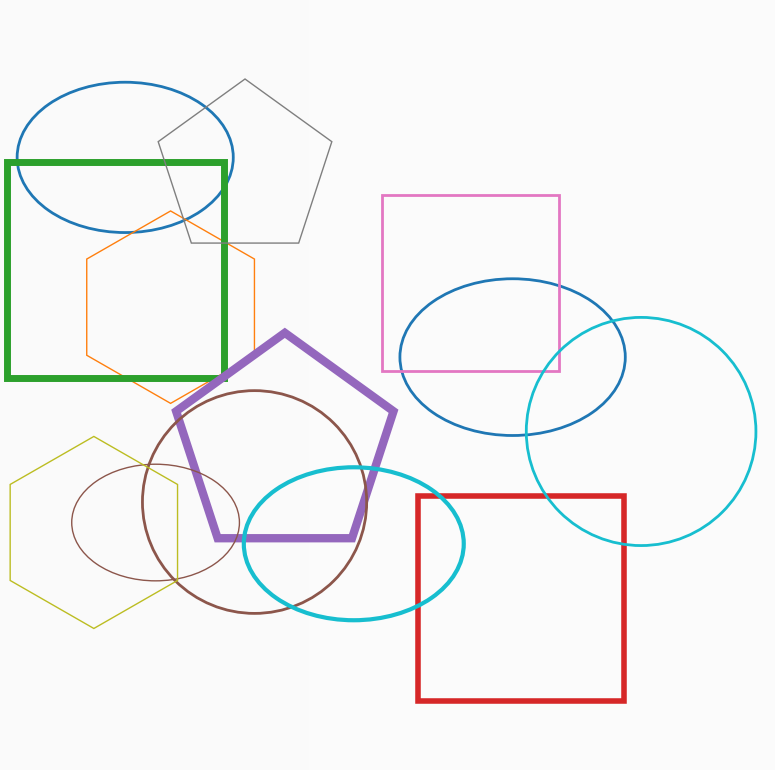[{"shape": "oval", "thickness": 1, "radius": 0.7, "center": [0.162, 0.796]}, {"shape": "oval", "thickness": 1, "radius": 0.73, "center": [0.661, 0.536]}, {"shape": "hexagon", "thickness": 0.5, "radius": 0.62, "center": [0.22, 0.601]}, {"shape": "square", "thickness": 2.5, "radius": 0.7, "center": [0.149, 0.65]}, {"shape": "square", "thickness": 2, "radius": 0.67, "center": [0.672, 0.223]}, {"shape": "pentagon", "thickness": 3, "radius": 0.74, "center": [0.368, 0.42]}, {"shape": "circle", "thickness": 1, "radius": 0.72, "center": [0.328, 0.348]}, {"shape": "oval", "thickness": 0.5, "radius": 0.54, "center": [0.201, 0.321]}, {"shape": "square", "thickness": 1, "radius": 0.57, "center": [0.607, 0.633]}, {"shape": "pentagon", "thickness": 0.5, "radius": 0.59, "center": [0.316, 0.78]}, {"shape": "hexagon", "thickness": 0.5, "radius": 0.62, "center": [0.121, 0.308]}, {"shape": "oval", "thickness": 1.5, "radius": 0.71, "center": [0.456, 0.294]}, {"shape": "circle", "thickness": 1, "radius": 0.74, "center": [0.827, 0.44]}]